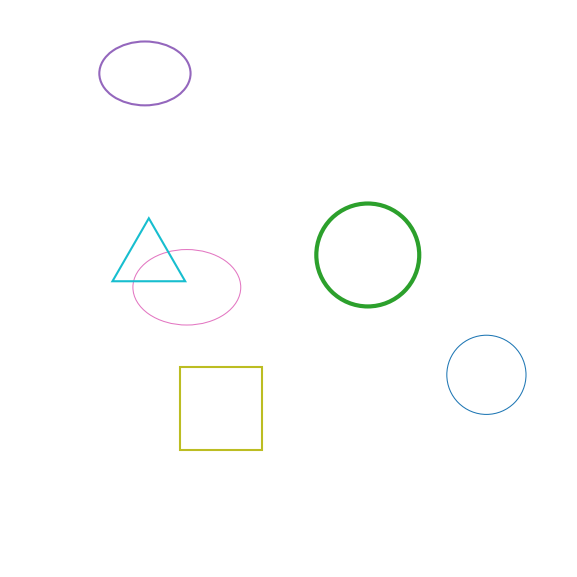[{"shape": "circle", "thickness": 0.5, "radius": 0.34, "center": [0.842, 0.35]}, {"shape": "circle", "thickness": 2, "radius": 0.45, "center": [0.637, 0.558]}, {"shape": "oval", "thickness": 1, "radius": 0.39, "center": [0.251, 0.872]}, {"shape": "oval", "thickness": 0.5, "radius": 0.47, "center": [0.324, 0.502]}, {"shape": "square", "thickness": 1, "radius": 0.36, "center": [0.383, 0.292]}, {"shape": "triangle", "thickness": 1, "radius": 0.36, "center": [0.258, 0.548]}]